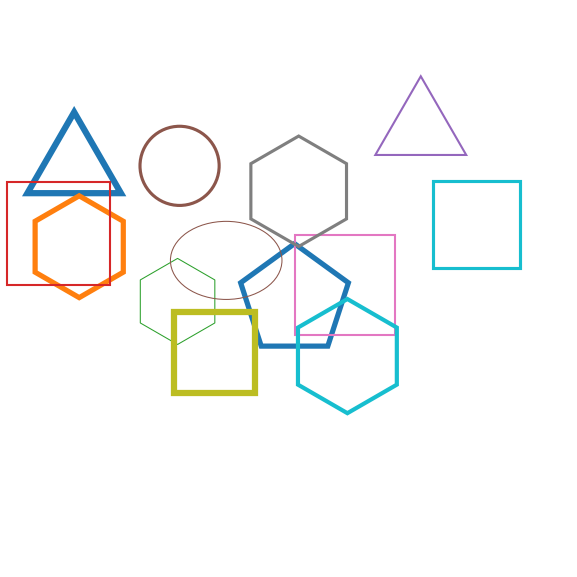[{"shape": "pentagon", "thickness": 2.5, "radius": 0.49, "center": [0.51, 0.479]}, {"shape": "triangle", "thickness": 3, "radius": 0.47, "center": [0.128, 0.711]}, {"shape": "hexagon", "thickness": 2.5, "radius": 0.44, "center": [0.137, 0.572]}, {"shape": "hexagon", "thickness": 0.5, "radius": 0.37, "center": [0.307, 0.477]}, {"shape": "square", "thickness": 1, "radius": 0.45, "center": [0.102, 0.594]}, {"shape": "triangle", "thickness": 1, "radius": 0.45, "center": [0.729, 0.776]}, {"shape": "circle", "thickness": 1.5, "radius": 0.34, "center": [0.311, 0.712]}, {"shape": "oval", "thickness": 0.5, "radius": 0.48, "center": [0.392, 0.548]}, {"shape": "square", "thickness": 1, "radius": 0.43, "center": [0.597, 0.506]}, {"shape": "hexagon", "thickness": 1.5, "radius": 0.48, "center": [0.517, 0.668]}, {"shape": "square", "thickness": 3, "radius": 0.35, "center": [0.372, 0.389]}, {"shape": "square", "thickness": 1.5, "radius": 0.37, "center": [0.825, 0.61]}, {"shape": "hexagon", "thickness": 2, "radius": 0.49, "center": [0.602, 0.382]}]